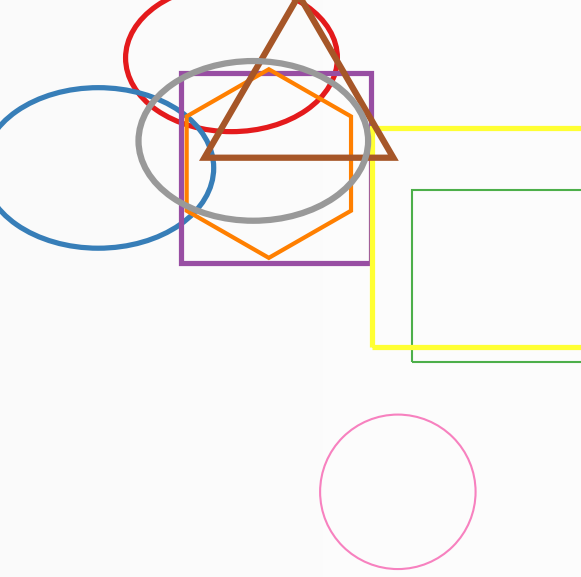[{"shape": "oval", "thickness": 2.5, "radius": 0.91, "center": [0.398, 0.899]}, {"shape": "oval", "thickness": 2.5, "radius": 0.99, "center": [0.169, 0.708]}, {"shape": "square", "thickness": 1, "radius": 0.74, "center": [0.858, 0.521]}, {"shape": "square", "thickness": 2.5, "radius": 0.82, "center": [0.475, 0.708]}, {"shape": "hexagon", "thickness": 2, "radius": 0.82, "center": [0.463, 0.716]}, {"shape": "square", "thickness": 2.5, "radius": 0.95, "center": [0.83, 0.588]}, {"shape": "triangle", "thickness": 3, "radius": 0.94, "center": [0.514, 0.82]}, {"shape": "circle", "thickness": 1, "radius": 0.67, "center": [0.684, 0.147]}, {"shape": "oval", "thickness": 3, "radius": 0.99, "center": [0.436, 0.755]}]